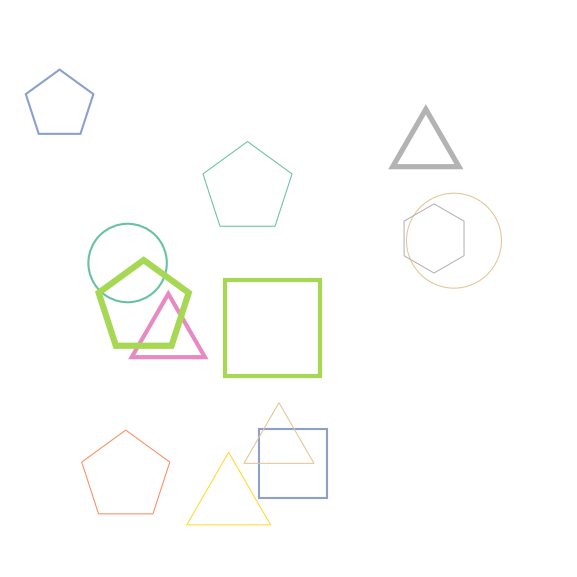[{"shape": "circle", "thickness": 1, "radius": 0.34, "center": [0.221, 0.544]}, {"shape": "pentagon", "thickness": 0.5, "radius": 0.41, "center": [0.429, 0.673]}, {"shape": "pentagon", "thickness": 0.5, "radius": 0.4, "center": [0.218, 0.174]}, {"shape": "square", "thickness": 1, "radius": 0.3, "center": [0.507, 0.197]}, {"shape": "pentagon", "thickness": 1, "radius": 0.31, "center": [0.103, 0.817]}, {"shape": "triangle", "thickness": 2, "radius": 0.37, "center": [0.291, 0.417]}, {"shape": "square", "thickness": 2, "radius": 0.41, "center": [0.471, 0.431]}, {"shape": "pentagon", "thickness": 3, "radius": 0.41, "center": [0.249, 0.467]}, {"shape": "triangle", "thickness": 0.5, "radius": 0.42, "center": [0.396, 0.132]}, {"shape": "circle", "thickness": 0.5, "radius": 0.41, "center": [0.786, 0.582]}, {"shape": "triangle", "thickness": 0.5, "radius": 0.35, "center": [0.483, 0.232]}, {"shape": "hexagon", "thickness": 0.5, "radius": 0.3, "center": [0.752, 0.586]}, {"shape": "triangle", "thickness": 2.5, "radius": 0.33, "center": [0.737, 0.744]}]